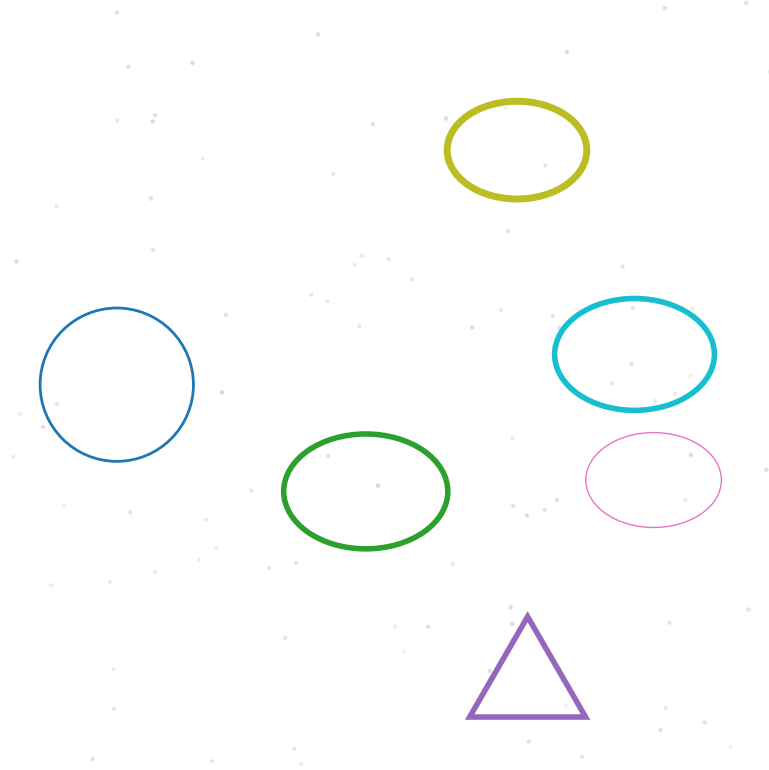[{"shape": "circle", "thickness": 1, "radius": 0.5, "center": [0.152, 0.5]}, {"shape": "oval", "thickness": 2, "radius": 0.53, "center": [0.475, 0.362]}, {"shape": "triangle", "thickness": 2, "radius": 0.43, "center": [0.685, 0.112]}, {"shape": "oval", "thickness": 0.5, "radius": 0.44, "center": [0.849, 0.377]}, {"shape": "oval", "thickness": 2.5, "radius": 0.45, "center": [0.671, 0.805]}, {"shape": "oval", "thickness": 2, "radius": 0.52, "center": [0.824, 0.54]}]